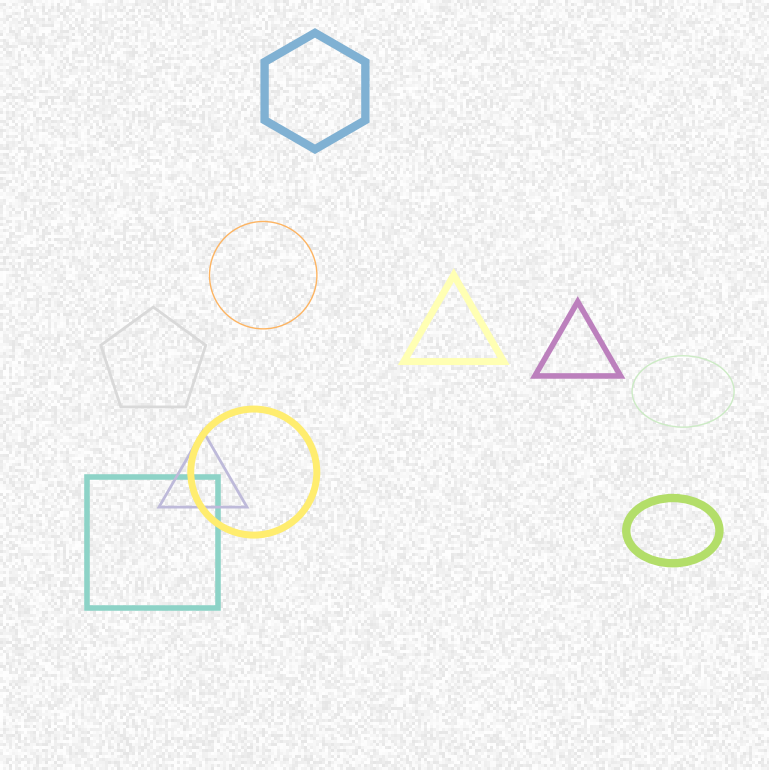[{"shape": "square", "thickness": 2, "radius": 0.43, "center": [0.198, 0.296]}, {"shape": "triangle", "thickness": 2.5, "radius": 0.37, "center": [0.589, 0.568]}, {"shape": "triangle", "thickness": 1, "radius": 0.33, "center": [0.264, 0.374]}, {"shape": "hexagon", "thickness": 3, "radius": 0.38, "center": [0.409, 0.882]}, {"shape": "circle", "thickness": 0.5, "radius": 0.35, "center": [0.342, 0.643]}, {"shape": "oval", "thickness": 3, "radius": 0.3, "center": [0.874, 0.311]}, {"shape": "pentagon", "thickness": 1, "radius": 0.36, "center": [0.199, 0.529]}, {"shape": "triangle", "thickness": 2, "radius": 0.32, "center": [0.75, 0.544]}, {"shape": "oval", "thickness": 0.5, "radius": 0.33, "center": [0.887, 0.492]}, {"shape": "circle", "thickness": 2.5, "radius": 0.41, "center": [0.33, 0.387]}]